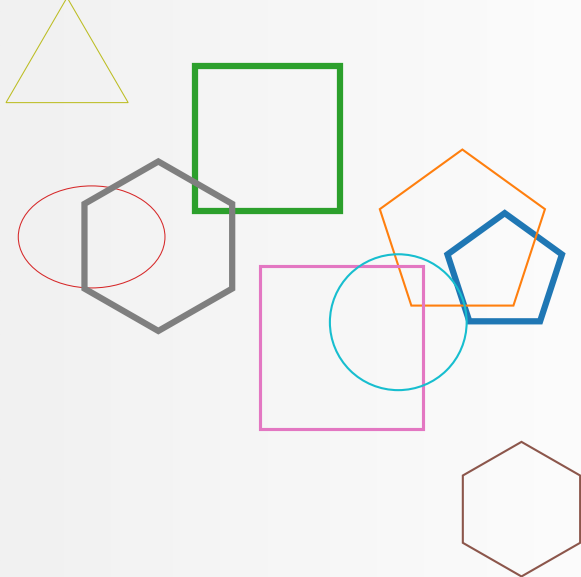[{"shape": "pentagon", "thickness": 3, "radius": 0.52, "center": [0.868, 0.527]}, {"shape": "pentagon", "thickness": 1, "radius": 0.75, "center": [0.795, 0.591]}, {"shape": "square", "thickness": 3, "radius": 0.63, "center": [0.461, 0.759]}, {"shape": "oval", "thickness": 0.5, "radius": 0.63, "center": [0.158, 0.589]}, {"shape": "hexagon", "thickness": 1, "radius": 0.58, "center": [0.897, 0.117]}, {"shape": "square", "thickness": 1.5, "radius": 0.7, "center": [0.588, 0.397]}, {"shape": "hexagon", "thickness": 3, "radius": 0.73, "center": [0.272, 0.573]}, {"shape": "triangle", "thickness": 0.5, "radius": 0.61, "center": [0.115, 0.882]}, {"shape": "circle", "thickness": 1, "radius": 0.59, "center": [0.685, 0.441]}]